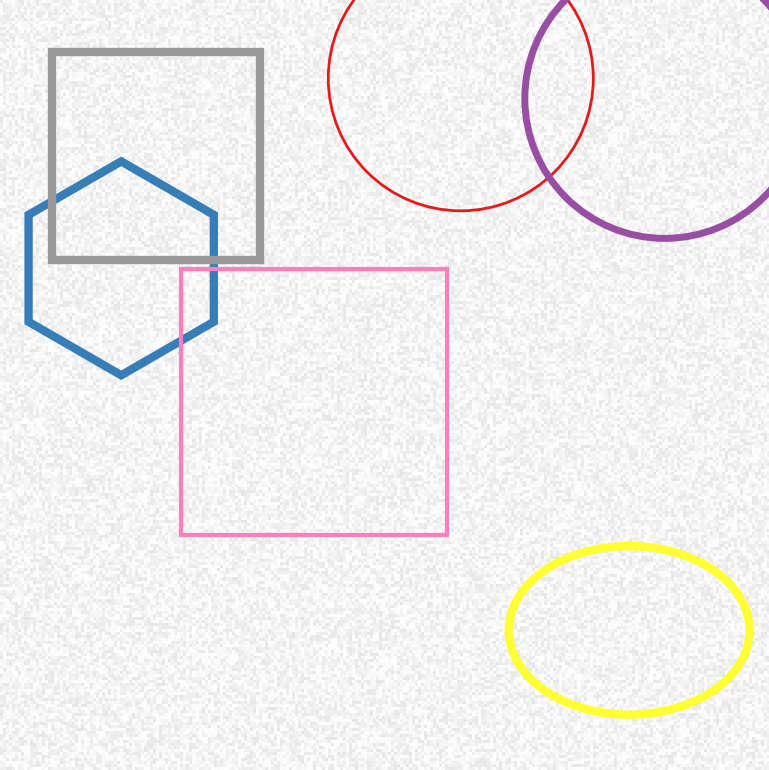[{"shape": "circle", "thickness": 1, "radius": 0.86, "center": [0.598, 0.898]}, {"shape": "hexagon", "thickness": 3, "radius": 0.69, "center": [0.157, 0.652]}, {"shape": "circle", "thickness": 2.5, "radius": 0.91, "center": [0.863, 0.872]}, {"shape": "oval", "thickness": 3, "radius": 0.78, "center": [0.817, 0.181]}, {"shape": "square", "thickness": 1.5, "radius": 0.86, "center": [0.408, 0.478]}, {"shape": "square", "thickness": 3, "radius": 0.68, "center": [0.203, 0.797]}]